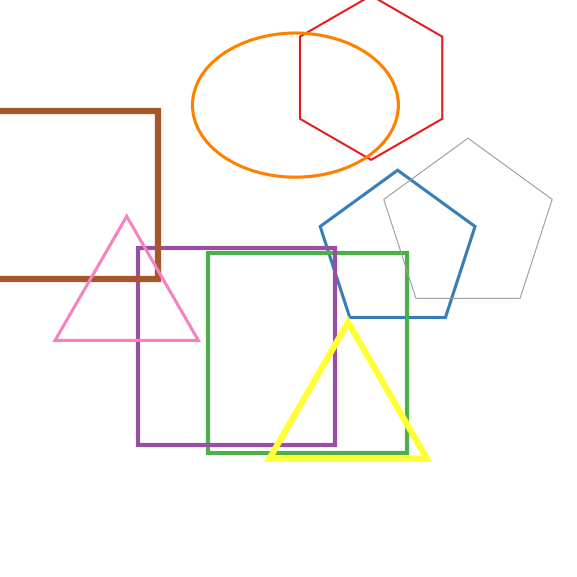[{"shape": "hexagon", "thickness": 1, "radius": 0.71, "center": [0.643, 0.865]}, {"shape": "pentagon", "thickness": 1.5, "radius": 0.7, "center": [0.689, 0.563]}, {"shape": "square", "thickness": 2, "radius": 0.87, "center": [0.532, 0.387]}, {"shape": "square", "thickness": 2, "radius": 0.85, "center": [0.409, 0.399]}, {"shape": "oval", "thickness": 1.5, "radius": 0.89, "center": [0.512, 0.817]}, {"shape": "triangle", "thickness": 3, "radius": 0.79, "center": [0.603, 0.284]}, {"shape": "square", "thickness": 3, "radius": 0.73, "center": [0.127, 0.661]}, {"shape": "triangle", "thickness": 1.5, "radius": 0.72, "center": [0.219, 0.481]}, {"shape": "pentagon", "thickness": 0.5, "radius": 0.77, "center": [0.81, 0.606]}]